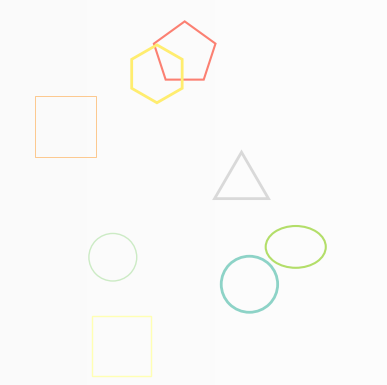[{"shape": "circle", "thickness": 2, "radius": 0.36, "center": [0.644, 0.262]}, {"shape": "square", "thickness": 1, "radius": 0.39, "center": [0.313, 0.102]}, {"shape": "pentagon", "thickness": 1.5, "radius": 0.42, "center": [0.477, 0.861]}, {"shape": "square", "thickness": 0.5, "radius": 0.4, "center": [0.169, 0.672]}, {"shape": "oval", "thickness": 1.5, "radius": 0.39, "center": [0.763, 0.359]}, {"shape": "triangle", "thickness": 2, "radius": 0.4, "center": [0.623, 0.524]}, {"shape": "circle", "thickness": 1, "radius": 0.31, "center": [0.291, 0.332]}, {"shape": "hexagon", "thickness": 2, "radius": 0.38, "center": [0.405, 0.808]}]